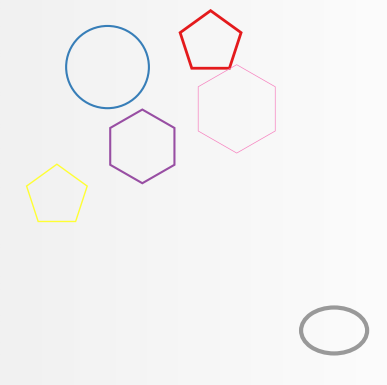[{"shape": "pentagon", "thickness": 2, "radius": 0.41, "center": [0.543, 0.89]}, {"shape": "circle", "thickness": 1.5, "radius": 0.53, "center": [0.277, 0.826]}, {"shape": "hexagon", "thickness": 1.5, "radius": 0.48, "center": [0.367, 0.62]}, {"shape": "pentagon", "thickness": 1, "radius": 0.41, "center": [0.147, 0.491]}, {"shape": "hexagon", "thickness": 0.5, "radius": 0.57, "center": [0.611, 0.717]}, {"shape": "oval", "thickness": 3, "radius": 0.43, "center": [0.862, 0.142]}]